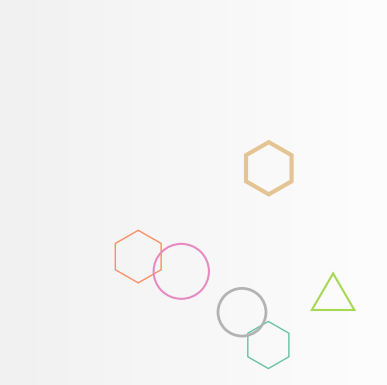[{"shape": "hexagon", "thickness": 1, "radius": 0.31, "center": [0.693, 0.104]}, {"shape": "hexagon", "thickness": 1, "radius": 0.34, "center": [0.357, 0.334]}, {"shape": "circle", "thickness": 1.5, "radius": 0.36, "center": [0.468, 0.295]}, {"shape": "triangle", "thickness": 1.5, "radius": 0.32, "center": [0.86, 0.226]}, {"shape": "hexagon", "thickness": 3, "radius": 0.34, "center": [0.694, 0.563]}, {"shape": "circle", "thickness": 2, "radius": 0.31, "center": [0.624, 0.189]}]